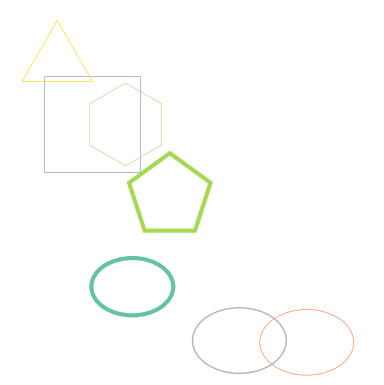[{"shape": "oval", "thickness": 3, "radius": 0.53, "center": [0.344, 0.255]}, {"shape": "oval", "thickness": 0.5, "radius": 0.61, "center": [0.797, 0.111]}, {"shape": "square", "thickness": 0.5, "radius": 0.62, "center": [0.239, 0.678]}, {"shape": "pentagon", "thickness": 3, "radius": 0.56, "center": [0.441, 0.491]}, {"shape": "triangle", "thickness": 0.5, "radius": 0.53, "center": [0.149, 0.841]}, {"shape": "hexagon", "thickness": 0.5, "radius": 0.54, "center": [0.326, 0.677]}, {"shape": "oval", "thickness": 1, "radius": 0.61, "center": [0.622, 0.115]}]